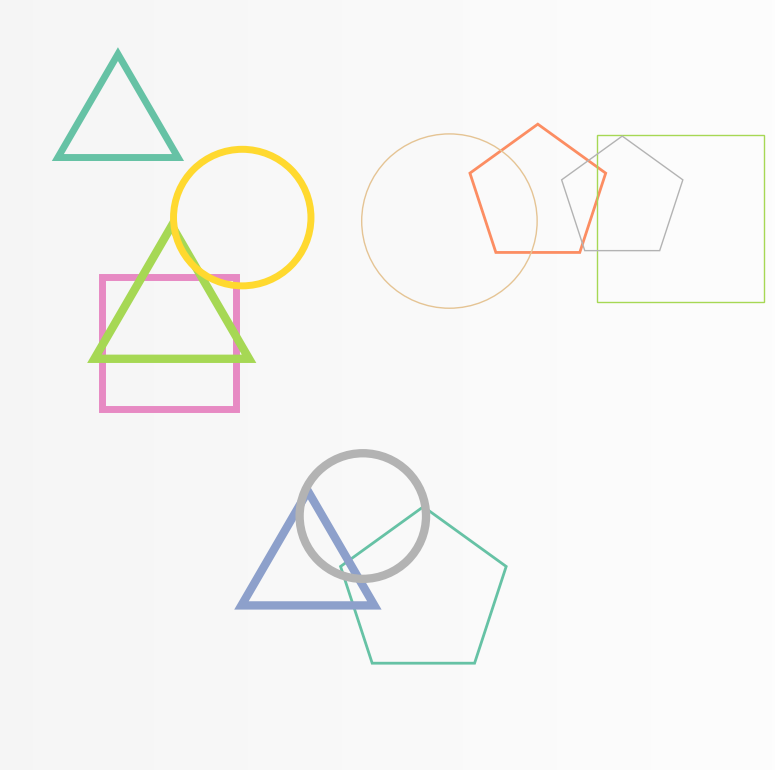[{"shape": "triangle", "thickness": 2.5, "radius": 0.45, "center": [0.152, 0.84]}, {"shape": "pentagon", "thickness": 1, "radius": 0.56, "center": [0.546, 0.23]}, {"shape": "pentagon", "thickness": 1, "radius": 0.46, "center": [0.694, 0.747]}, {"shape": "triangle", "thickness": 3, "radius": 0.5, "center": [0.397, 0.263]}, {"shape": "square", "thickness": 2.5, "radius": 0.43, "center": [0.218, 0.555]}, {"shape": "triangle", "thickness": 3, "radius": 0.58, "center": [0.222, 0.592]}, {"shape": "square", "thickness": 0.5, "radius": 0.54, "center": [0.878, 0.716]}, {"shape": "circle", "thickness": 2.5, "radius": 0.44, "center": [0.313, 0.717]}, {"shape": "circle", "thickness": 0.5, "radius": 0.57, "center": [0.58, 0.713]}, {"shape": "circle", "thickness": 3, "radius": 0.41, "center": [0.468, 0.33]}, {"shape": "pentagon", "thickness": 0.5, "radius": 0.41, "center": [0.803, 0.741]}]